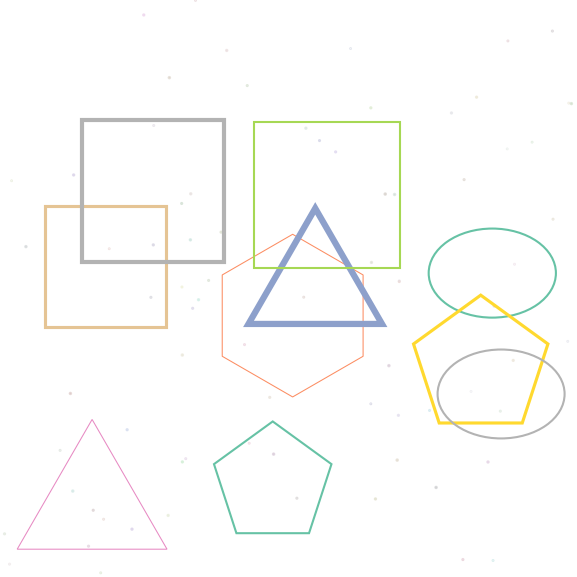[{"shape": "pentagon", "thickness": 1, "radius": 0.53, "center": [0.472, 0.162]}, {"shape": "oval", "thickness": 1, "radius": 0.55, "center": [0.852, 0.526]}, {"shape": "hexagon", "thickness": 0.5, "radius": 0.7, "center": [0.507, 0.453]}, {"shape": "triangle", "thickness": 3, "radius": 0.67, "center": [0.546, 0.505]}, {"shape": "triangle", "thickness": 0.5, "radius": 0.75, "center": [0.159, 0.123]}, {"shape": "square", "thickness": 1, "radius": 0.63, "center": [0.566, 0.662]}, {"shape": "pentagon", "thickness": 1.5, "radius": 0.61, "center": [0.832, 0.366]}, {"shape": "square", "thickness": 1.5, "radius": 0.52, "center": [0.183, 0.538]}, {"shape": "square", "thickness": 2, "radius": 0.62, "center": [0.266, 0.669]}, {"shape": "oval", "thickness": 1, "radius": 0.55, "center": [0.868, 0.317]}]